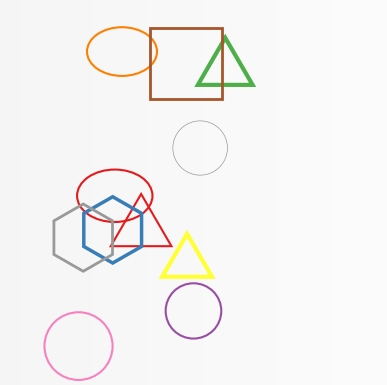[{"shape": "triangle", "thickness": 1.5, "radius": 0.45, "center": [0.364, 0.406]}, {"shape": "oval", "thickness": 1.5, "radius": 0.49, "center": [0.296, 0.491]}, {"shape": "hexagon", "thickness": 2.5, "radius": 0.43, "center": [0.291, 0.403]}, {"shape": "triangle", "thickness": 3, "radius": 0.41, "center": [0.581, 0.82]}, {"shape": "circle", "thickness": 1.5, "radius": 0.36, "center": [0.499, 0.192]}, {"shape": "oval", "thickness": 1.5, "radius": 0.45, "center": [0.315, 0.866]}, {"shape": "triangle", "thickness": 3, "radius": 0.37, "center": [0.483, 0.318]}, {"shape": "square", "thickness": 2, "radius": 0.47, "center": [0.481, 0.835]}, {"shape": "circle", "thickness": 1.5, "radius": 0.44, "center": [0.203, 0.101]}, {"shape": "hexagon", "thickness": 2, "radius": 0.44, "center": [0.215, 0.383]}, {"shape": "circle", "thickness": 0.5, "radius": 0.35, "center": [0.517, 0.616]}]